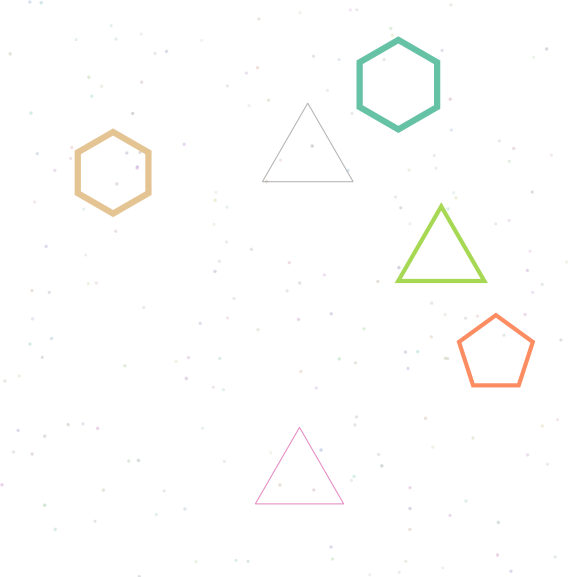[{"shape": "hexagon", "thickness": 3, "radius": 0.39, "center": [0.69, 0.853]}, {"shape": "pentagon", "thickness": 2, "radius": 0.34, "center": [0.859, 0.386]}, {"shape": "triangle", "thickness": 0.5, "radius": 0.44, "center": [0.519, 0.171]}, {"shape": "triangle", "thickness": 2, "radius": 0.43, "center": [0.764, 0.556]}, {"shape": "hexagon", "thickness": 3, "radius": 0.35, "center": [0.196, 0.7]}, {"shape": "triangle", "thickness": 0.5, "radius": 0.45, "center": [0.533, 0.73]}]